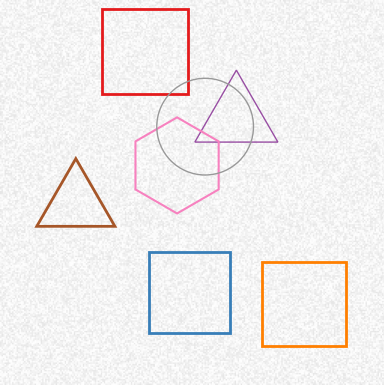[{"shape": "square", "thickness": 2, "radius": 0.55, "center": [0.377, 0.867]}, {"shape": "square", "thickness": 2, "radius": 0.52, "center": [0.492, 0.239]}, {"shape": "triangle", "thickness": 1, "radius": 0.62, "center": [0.614, 0.693]}, {"shape": "square", "thickness": 2, "radius": 0.55, "center": [0.79, 0.211]}, {"shape": "triangle", "thickness": 2, "radius": 0.59, "center": [0.197, 0.471]}, {"shape": "hexagon", "thickness": 1.5, "radius": 0.62, "center": [0.46, 0.57]}, {"shape": "circle", "thickness": 1, "radius": 0.63, "center": [0.533, 0.671]}]